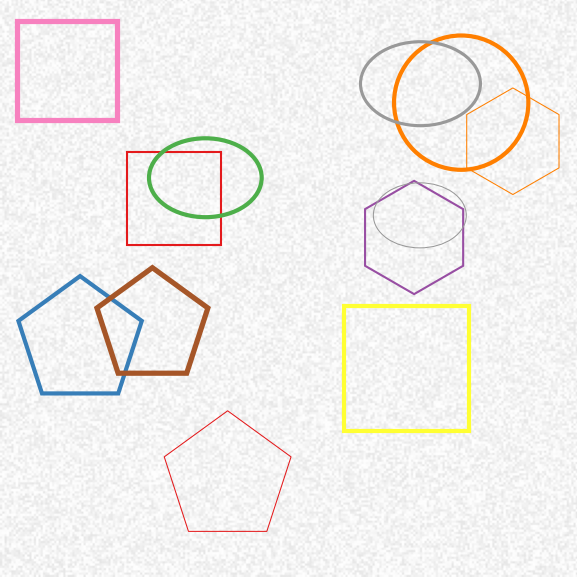[{"shape": "square", "thickness": 1, "radius": 0.4, "center": [0.301, 0.656]}, {"shape": "pentagon", "thickness": 0.5, "radius": 0.58, "center": [0.394, 0.172]}, {"shape": "pentagon", "thickness": 2, "radius": 0.56, "center": [0.139, 0.409]}, {"shape": "oval", "thickness": 2, "radius": 0.49, "center": [0.356, 0.691]}, {"shape": "hexagon", "thickness": 1, "radius": 0.49, "center": [0.717, 0.588]}, {"shape": "hexagon", "thickness": 0.5, "radius": 0.46, "center": [0.888, 0.755]}, {"shape": "circle", "thickness": 2, "radius": 0.58, "center": [0.799, 0.821]}, {"shape": "square", "thickness": 2, "radius": 0.54, "center": [0.704, 0.361]}, {"shape": "pentagon", "thickness": 2.5, "radius": 0.5, "center": [0.264, 0.435]}, {"shape": "square", "thickness": 2.5, "radius": 0.43, "center": [0.116, 0.877]}, {"shape": "oval", "thickness": 1.5, "radius": 0.52, "center": [0.728, 0.854]}, {"shape": "oval", "thickness": 0.5, "radius": 0.4, "center": [0.727, 0.626]}]